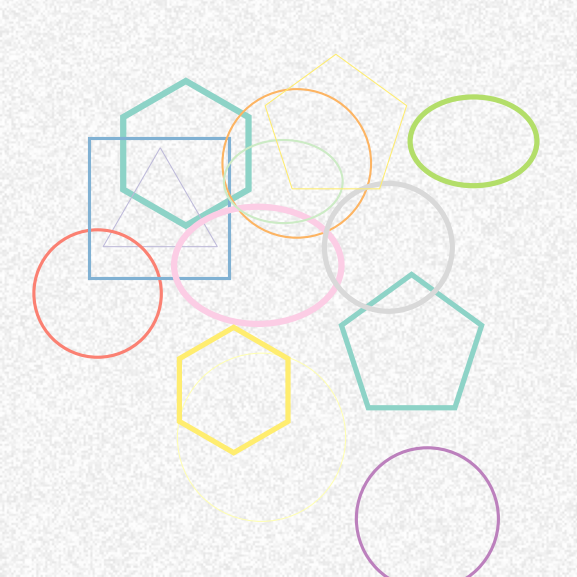[{"shape": "pentagon", "thickness": 2.5, "radius": 0.64, "center": [0.713, 0.396]}, {"shape": "hexagon", "thickness": 3, "radius": 0.63, "center": [0.322, 0.734]}, {"shape": "circle", "thickness": 0.5, "radius": 0.73, "center": [0.453, 0.242]}, {"shape": "triangle", "thickness": 0.5, "radius": 0.57, "center": [0.277, 0.629]}, {"shape": "circle", "thickness": 1.5, "radius": 0.55, "center": [0.169, 0.491]}, {"shape": "square", "thickness": 1.5, "radius": 0.61, "center": [0.275, 0.639]}, {"shape": "circle", "thickness": 1, "radius": 0.64, "center": [0.514, 0.716]}, {"shape": "oval", "thickness": 2.5, "radius": 0.55, "center": [0.82, 0.754]}, {"shape": "oval", "thickness": 3, "radius": 0.72, "center": [0.446, 0.54]}, {"shape": "circle", "thickness": 2.5, "radius": 0.55, "center": [0.673, 0.571]}, {"shape": "circle", "thickness": 1.5, "radius": 0.61, "center": [0.74, 0.101]}, {"shape": "oval", "thickness": 1, "radius": 0.51, "center": [0.491, 0.685]}, {"shape": "hexagon", "thickness": 2.5, "radius": 0.54, "center": [0.405, 0.324]}, {"shape": "pentagon", "thickness": 0.5, "radius": 0.64, "center": [0.582, 0.776]}]